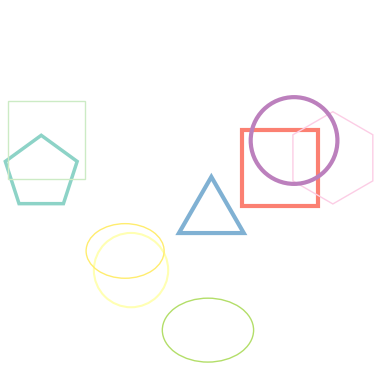[{"shape": "pentagon", "thickness": 2.5, "radius": 0.49, "center": [0.107, 0.55]}, {"shape": "circle", "thickness": 1.5, "radius": 0.48, "center": [0.34, 0.298]}, {"shape": "square", "thickness": 3, "radius": 0.49, "center": [0.727, 0.563]}, {"shape": "triangle", "thickness": 3, "radius": 0.49, "center": [0.549, 0.443]}, {"shape": "oval", "thickness": 1, "radius": 0.59, "center": [0.54, 0.143]}, {"shape": "hexagon", "thickness": 1, "radius": 0.6, "center": [0.865, 0.59]}, {"shape": "circle", "thickness": 3, "radius": 0.56, "center": [0.764, 0.635]}, {"shape": "square", "thickness": 1, "radius": 0.51, "center": [0.121, 0.637]}, {"shape": "oval", "thickness": 1, "radius": 0.51, "center": [0.325, 0.348]}]